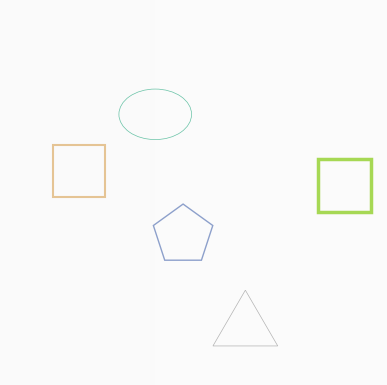[{"shape": "oval", "thickness": 0.5, "radius": 0.47, "center": [0.401, 0.703]}, {"shape": "pentagon", "thickness": 1, "radius": 0.4, "center": [0.472, 0.389]}, {"shape": "square", "thickness": 2.5, "radius": 0.34, "center": [0.889, 0.518]}, {"shape": "square", "thickness": 1.5, "radius": 0.34, "center": [0.205, 0.556]}, {"shape": "triangle", "thickness": 0.5, "radius": 0.48, "center": [0.633, 0.15]}]